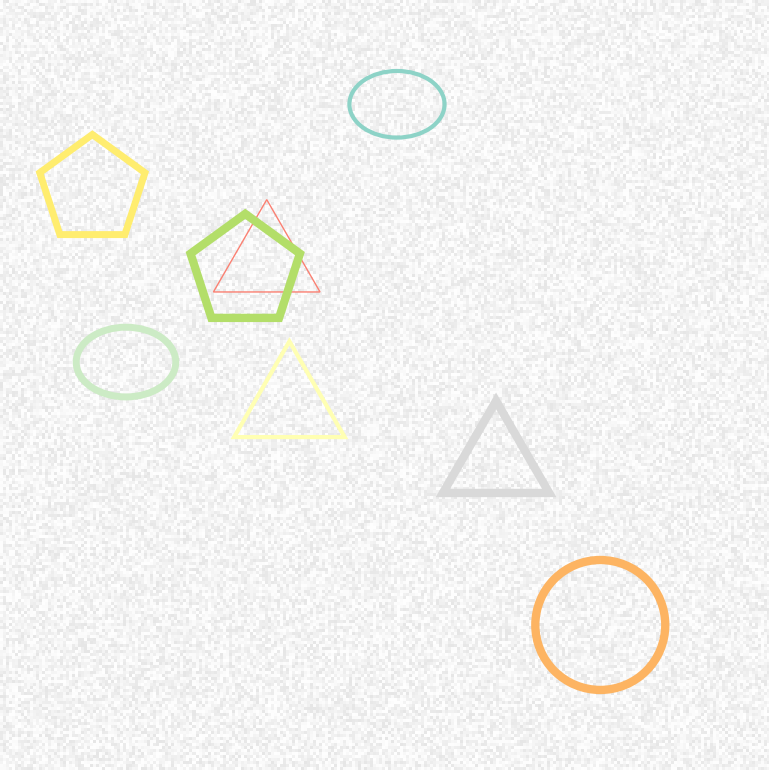[{"shape": "oval", "thickness": 1.5, "radius": 0.31, "center": [0.516, 0.865]}, {"shape": "triangle", "thickness": 1.5, "radius": 0.41, "center": [0.376, 0.474]}, {"shape": "triangle", "thickness": 0.5, "radius": 0.4, "center": [0.346, 0.661]}, {"shape": "circle", "thickness": 3, "radius": 0.42, "center": [0.78, 0.188]}, {"shape": "pentagon", "thickness": 3, "radius": 0.37, "center": [0.318, 0.648]}, {"shape": "triangle", "thickness": 3, "radius": 0.4, "center": [0.644, 0.4]}, {"shape": "oval", "thickness": 2.5, "radius": 0.32, "center": [0.164, 0.53]}, {"shape": "pentagon", "thickness": 2.5, "radius": 0.36, "center": [0.12, 0.753]}]